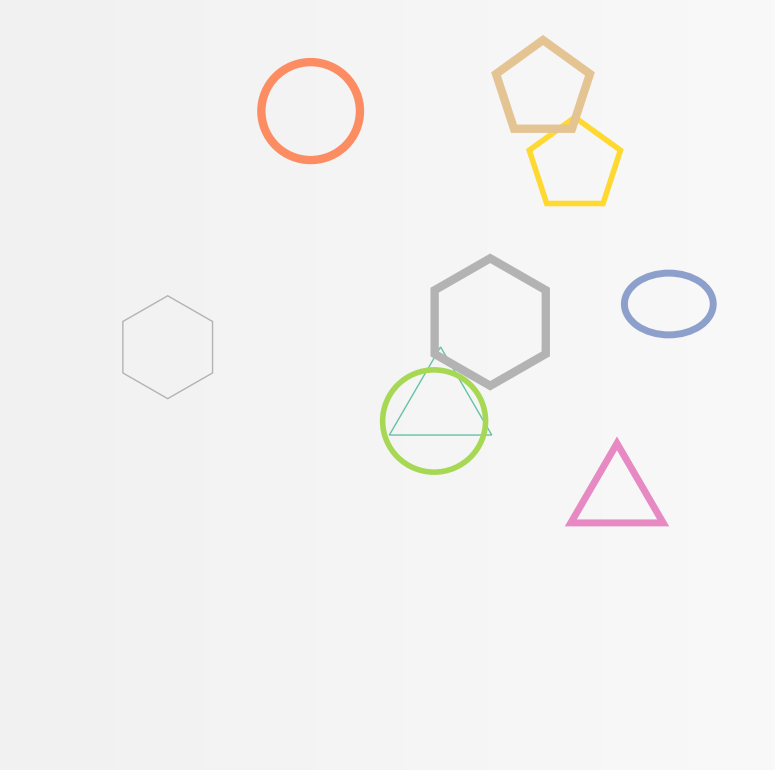[{"shape": "triangle", "thickness": 0.5, "radius": 0.38, "center": [0.568, 0.473]}, {"shape": "circle", "thickness": 3, "radius": 0.32, "center": [0.401, 0.856]}, {"shape": "oval", "thickness": 2.5, "radius": 0.29, "center": [0.863, 0.605]}, {"shape": "triangle", "thickness": 2.5, "radius": 0.34, "center": [0.796, 0.355]}, {"shape": "circle", "thickness": 2, "radius": 0.33, "center": [0.56, 0.453]}, {"shape": "pentagon", "thickness": 2, "radius": 0.31, "center": [0.742, 0.786]}, {"shape": "pentagon", "thickness": 3, "radius": 0.32, "center": [0.701, 0.884]}, {"shape": "hexagon", "thickness": 3, "radius": 0.41, "center": [0.633, 0.582]}, {"shape": "hexagon", "thickness": 0.5, "radius": 0.33, "center": [0.216, 0.549]}]